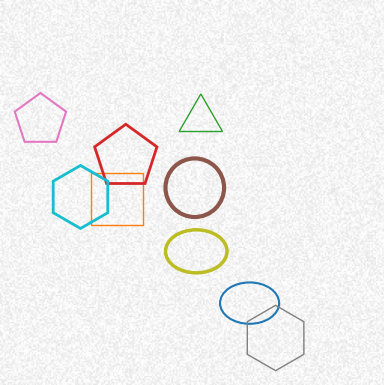[{"shape": "oval", "thickness": 1.5, "radius": 0.38, "center": [0.648, 0.213]}, {"shape": "square", "thickness": 1, "radius": 0.34, "center": [0.305, 0.484]}, {"shape": "triangle", "thickness": 1, "radius": 0.33, "center": [0.522, 0.691]}, {"shape": "pentagon", "thickness": 2, "radius": 0.43, "center": [0.327, 0.592]}, {"shape": "circle", "thickness": 3, "radius": 0.38, "center": [0.506, 0.512]}, {"shape": "pentagon", "thickness": 1.5, "radius": 0.35, "center": [0.105, 0.688]}, {"shape": "hexagon", "thickness": 1, "radius": 0.42, "center": [0.716, 0.122]}, {"shape": "oval", "thickness": 2.5, "radius": 0.4, "center": [0.51, 0.347]}, {"shape": "hexagon", "thickness": 2, "radius": 0.41, "center": [0.209, 0.488]}]